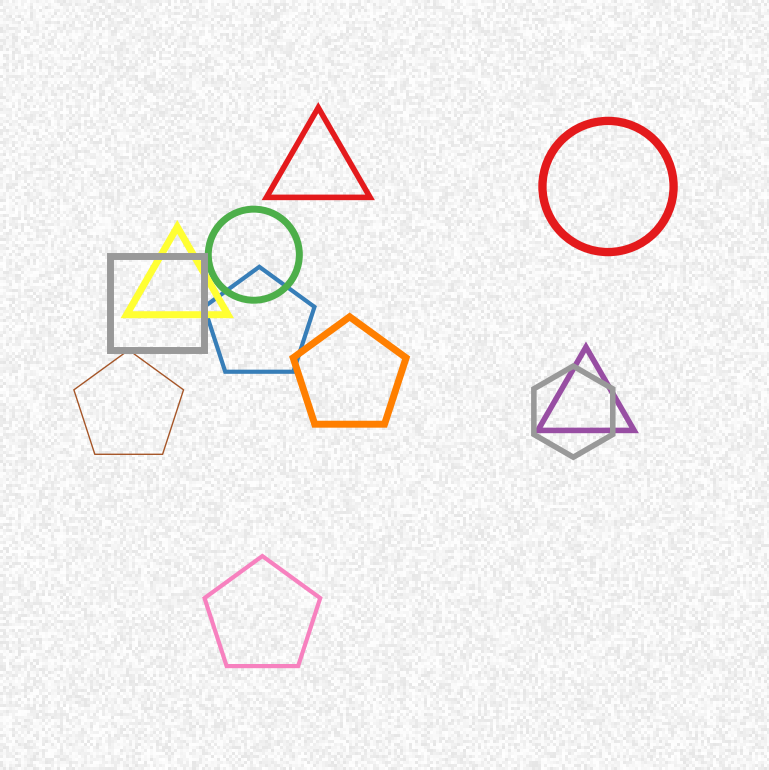[{"shape": "triangle", "thickness": 2, "radius": 0.39, "center": [0.413, 0.783]}, {"shape": "circle", "thickness": 3, "radius": 0.43, "center": [0.79, 0.758]}, {"shape": "pentagon", "thickness": 1.5, "radius": 0.38, "center": [0.337, 0.578]}, {"shape": "circle", "thickness": 2.5, "radius": 0.3, "center": [0.33, 0.669]}, {"shape": "triangle", "thickness": 2, "radius": 0.36, "center": [0.761, 0.477]}, {"shape": "pentagon", "thickness": 2.5, "radius": 0.39, "center": [0.454, 0.511]}, {"shape": "triangle", "thickness": 2.5, "radius": 0.38, "center": [0.23, 0.629]}, {"shape": "pentagon", "thickness": 0.5, "radius": 0.37, "center": [0.167, 0.471]}, {"shape": "pentagon", "thickness": 1.5, "radius": 0.39, "center": [0.341, 0.199]}, {"shape": "hexagon", "thickness": 2, "radius": 0.3, "center": [0.745, 0.465]}, {"shape": "square", "thickness": 2.5, "radius": 0.3, "center": [0.203, 0.606]}]